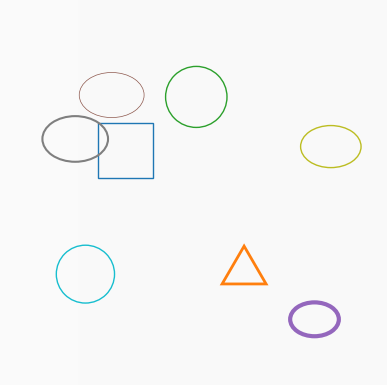[{"shape": "square", "thickness": 1, "radius": 0.36, "center": [0.324, 0.608]}, {"shape": "triangle", "thickness": 2, "radius": 0.33, "center": [0.63, 0.295]}, {"shape": "circle", "thickness": 1, "radius": 0.4, "center": [0.507, 0.748]}, {"shape": "oval", "thickness": 3, "radius": 0.31, "center": [0.812, 0.171]}, {"shape": "oval", "thickness": 0.5, "radius": 0.42, "center": [0.288, 0.753]}, {"shape": "oval", "thickness": 1.5, "radius": 0.42, "center": [0.194, 0.639]}, {"shape": "oval", "thickness": 1, "radius": 0.39, "center": [0.854, 0.619]}, {"shape": "circle", "thickness": 1, "radius": 0.38, "center": [0.22, 0.288]}]